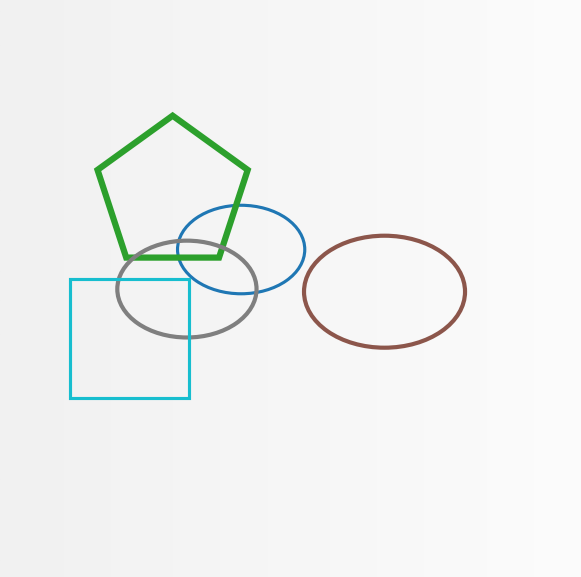[{"shape": "oval", "thickness": 1.5, "radius": 0.55, "center": [0.415, 0.567]}, {"shape": "pentagon", "thickness": 3, "radius": 0.68, "center": [0.297, 0.663]}, {"shape": "oval", "thickness": 2, "radius": 0.69, "center": [0.662, 0.494]}, {"shape": "oval", "thickness": 2, "radius": 0.6, "center": [0.322, 0.499]}, {"shape": "square", "thickness": 1.5, "radius": 0.51, "center": [0.223, 0.413]}]